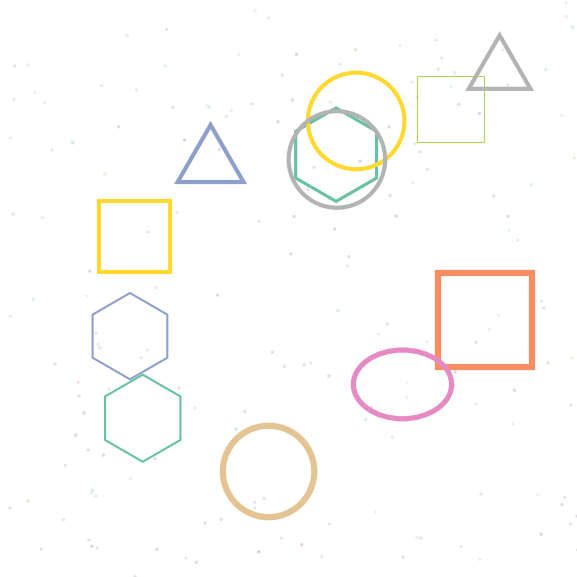[{"shape": "hexagon", "thickness": 1, "radius": 0.38, "center": [0.247, 0.275]}, {"shape": "hexagon", "thickness": 1.5, "radius": 0.4, "center": [0.582, 0.731]}, {"shape": "square", "thickness": 3, "radius": 0.41, "center": [0.84, 0.446]}, {"shape": "triangle", "thickness": 2, "radius": 0.33, "center": [0.365, 0.717]}, {"shape": "hexagon", "thickness": 1, "radius": 0.37, "center": [0.225, 0.417]}, {"shape": "oval", "thickness": 2.5, "radius": 0.43, "center": [0.697, 0.334]}, {"shape": "square", "thickness": 0.5, "radius": 0.29, "center": [0.78, 0.81]}, {"shape": "square", "thickness": 2, "radius": 0.31, "center": [0.233, 0.589]}, {"shape": "circle", "thickness": 2, "radius": 0.42, "center": [0.617, 0.79]}, {"shape": "circle", "thickness": 3, "radius": 0.4, "center": [0.465, 0.183]}, {"shape": "circle", "thickness": 2, "radius": 0.42, "center": [0.583, 0.723]}, {"shape": "triangle", "thickness": 2, "radius": 0.31, "center": [0.865, 0.876]}]